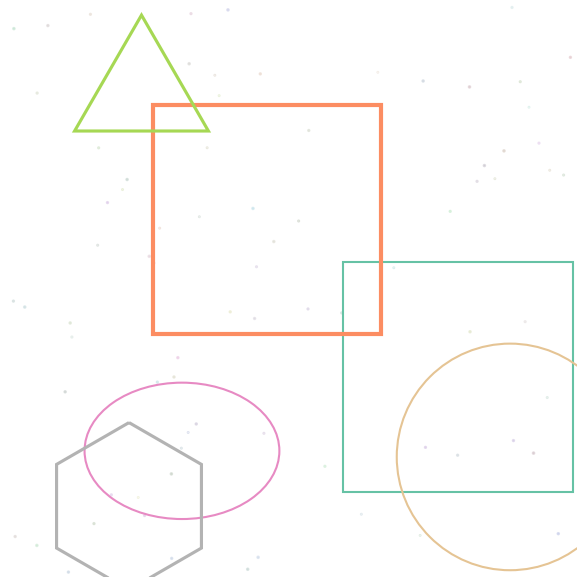[{"shape": "square", "thickness": 1, "radius": 1.0, "center": [0.793, 0.347]}, {"shape": "square", "thickness": 2, "radius": 0.99, "center": [0.462, 0.618]}, {"shape": "oval", "thickness": 1, "radius": 0.84, "center": [0.315, 0.218]}, {"shape": "triangle", "thickness": 1.5, "radius": 0.67, "center": [0.245, 0.839]}, {"shape": "circle", "thickness": 1, "radius": 0.98, "center": [0.883, 0.208]}, {"shape": "hexagon", "thickness": 1.5, "radius": 0.72, "center": [0.223, 0.123]}]